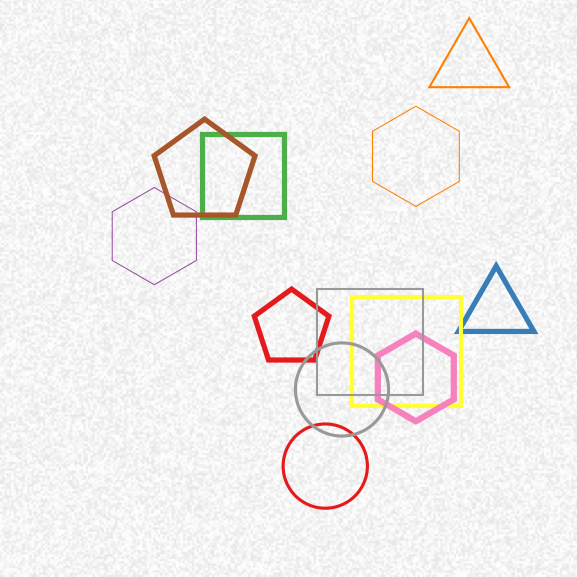[{"shape": "pentagon", "thickness": 2.5, "radius": 0.34, "center": [0.505, 0.431]}, {"shape": "circle", "thickness": 1.5, "radius": 0.36, "center": [0.563, 0.192]}, {"shape": "triangle", "thickness": 2.5, "radius": 0.38, "center": [0.859, 0.463]}, {"shape": "square", "thickness": 2.5, "radius": 0.36, "center": [0.421, 0.695]}, {"shape": "hexagon", "thickness": 0.5, "radius": 0.42, "center": [0.267, 0.59]}, {"shape": "hexagon", "thickness": 0.5, "radius": 0.43, "center": [0.72, 0.728]}, {"shape": "triangle", "thickness": 1, "radius": 0.4, "center": [0.813, 0.888]}, {"shape": "square", "thickness": 2, "radius": 0.47, "center": [0.704, 0.39]}, {"shape": "pentagon", "thickness": 2.5, "radius": 0.46, "center": [0.354, 0.701]}, {"shape": "hexagon", "thickness": 3, "radius": 0.38, "center": [0.72, 0.346]}, {"shape": "square", "thickness": 1, "radius": 0.46, "center": [0.641, 0.407]}, {"shape": "circle", "thickness": 1.5, "radius": 0.4, "center": [0.592, 0.325]}]